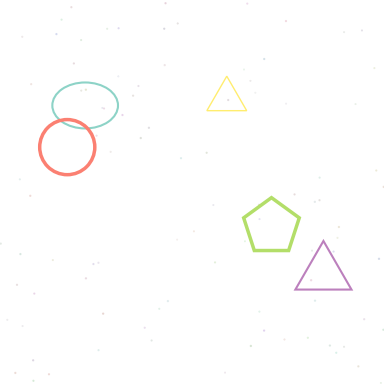[{"shape": "oval", "thickness": 1.5, "radius": 0.43, "center": [0.221, 0.726]}, {"shape": "circle", "thickness": 2.5, "radius": 0.36, "center": [0.175, 0.618]}, {"shape": "pentagon", "thickness": 2.5, "radius": 0.38, "center": [0.705, 0.411]}, {"shape": "triangle", "thickness": 1.5, "radius": 0.42, "center": [0.84, 0.29]}, {"shape": "triangle", "thickness": 1, "radius": 0.3, "center": [0.589, 0.742]}]